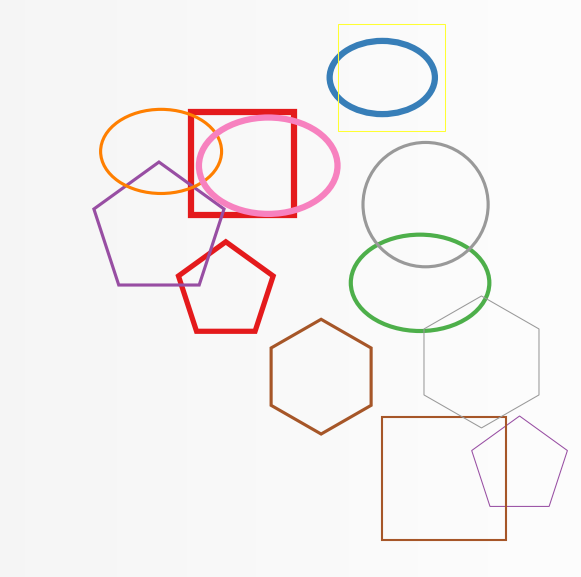[{"shape": "square", "thickness": 3, "radius": 0.44, "center": [0.417, 0.716]}, {"shape": "pentagon", "thickness": 2.5, "radius": 0.43, "center": [0.388, 0.495]}, {"shape": "oval", "thickness": 3, "radius": 0.45, "center": [0.658, 0.865]}, {"shape": "oval", "thickness": 2, "radius": 0.6, "center": [0.723, 0.509]}, {"shape": "pentagon", "thickness": 0.5, "radius": 0.43, "center": [0.894, 0.192]}, {"shape": "pentagon", "thickness": 1.5, "radius": 0.59, "center": [0.273, 0.601]}, {"shape": "oval", "thickness": 1.5, "radius": 0.52, "center": [0.277, 0.737]}, {"shape": "square", "thickness": 0.5, "radius": 0.46, "center": [0.673, 0.865]}, {"shape": "hexagon", "thickness": 1.5, "radius": 0.5, "center": [0.552, 0.347]}, {"shape": "square", "thickness": 1, "radius": 0.53, "center": [0.764, 0.17]}, {"shape": "oval", "thickness": 3, "radius": 0.6, "center": [0.461, 0.712]}, {"shape": "hexagon", "thickness": 0.5, "radius": 0.57, "center": [0.828, 0.372]}, {"shape": "circle", "thickness": 1.5, "radius": 0.54, "center": [0.732, 0.645]}]